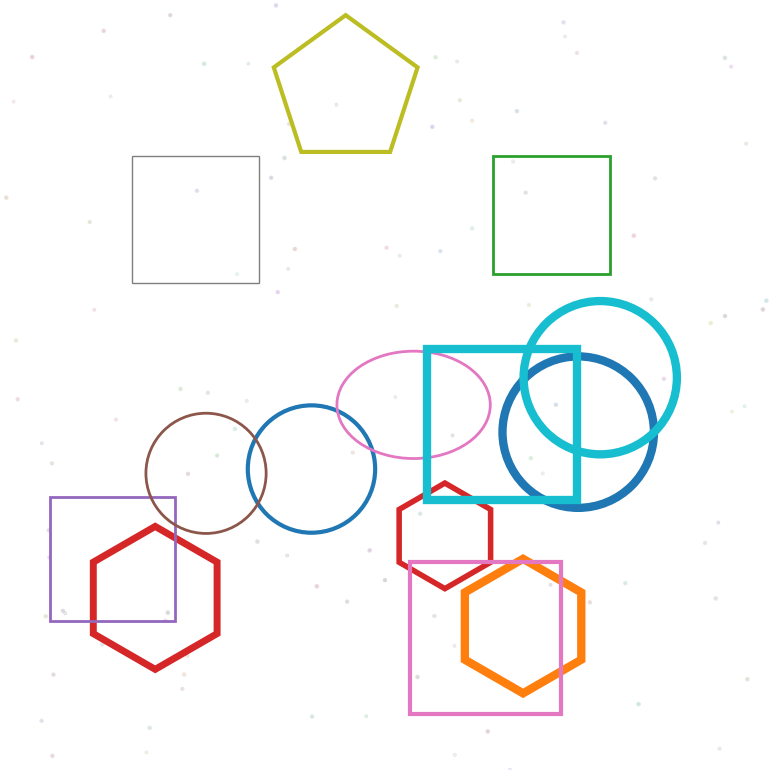[{"shape": "circle", "thickness": 3, "radius": 0.49, "center": [0.751, 0.439]}, {"shape": "circle", "thickness": 1.5, "radius": 0.41, "center": [0.405, 0.391]}, {"shape": "hexagon", "thickness": 3, "radius": 0.44, "center": [0.679, 0.187]}, {"shape": "square", "thickness": 1, "radius": 0.38, "center": [0.716, 0.721]}, {"shape": "hexagon", "thickness": 2, "radius": 0.34, "center": [0.578, 0.304]}, {"shape": "hexagon", "thickness": 2.5, "radius": 0.46, "center": [0.202, 0.224]}, {"shape": "square", "thickness": 1, "radius": 0.4, "center": [0.146, 0.274]}, {"shape": "circle", "thickness": 1, "radius": 0.39, "center": [0.268, 0.385]}, {"shape": "square", "thickness": 1.5, "radius": 0.49, "center": [0.631, 0.172]}, {"shape": "oval", "thickness": 1, "radius": 0.5, "center": [0.537, 0.474]}, {"shape": "square", "thickness": 0.5, "radius": 0.41, "center": [0.254, 0.714]}, {"shape": "pentagon", "thickness": 1.5, "radius": 0.49, "center": [0.449, 0.882]}, {"shape": "square", "thickness": 3, "radius": 0.49, "center": [0.652, 0.449]}, {"shape": "circle", "thickness": 3, "radius": 0.5, "center": [0.78, 0.509]}]